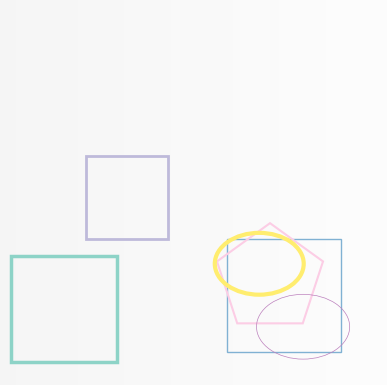[{"shape": "square", "thickness": 2.5, "radius": 0.68, "center": [0.165, 0.198]}, {"shape": "square", "thickness": 2, "radius": 0.53, "center": [0.327, 0.487]}, {"shape": "square", "thickness": 1, "radius": 0.74, "center": [0.733, 0.233]}, {"shape": "pentagon", "thickness": 1.5, "radius": 0.72, "center": [0.697, 0.276]}, {"shape": "oval", "thickness": 0.5, "radius": 0.6, "center": [0.782, 0.151]}, {"shape": "oval", "thickness": 3, "radius": 0.57, "center": [0.669, 0.315]}]